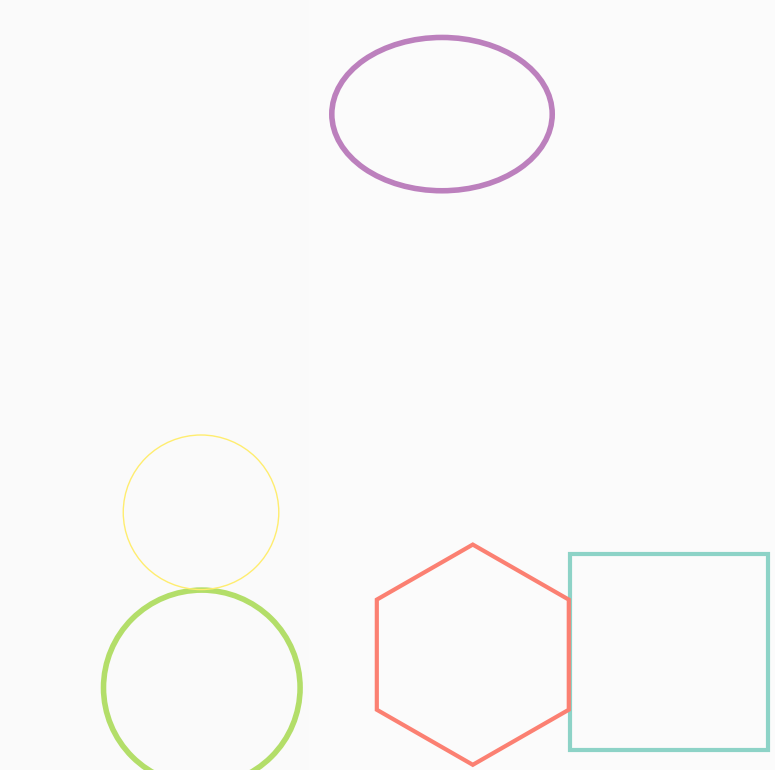[{"shape": "square", "thickness": 1.5, "radius": 0.64, "center": [0.863, 0.154]}, {"shape": "hexagon", "thickness": 1.5, "radius": 0.72, "center": [0.61, 0.15]}, {"shape": "circle", "thickness": 2, "radius": 0.63, "center": [0.26, 0.107]}, {"shape": "oval", "thickness": 2, "radius": 0.71, "center": [0.57, 0.852]}, {"shape": "circle", "thickness": 0.5, "radius": 0.5, "center": [0.259, 0.335]}]